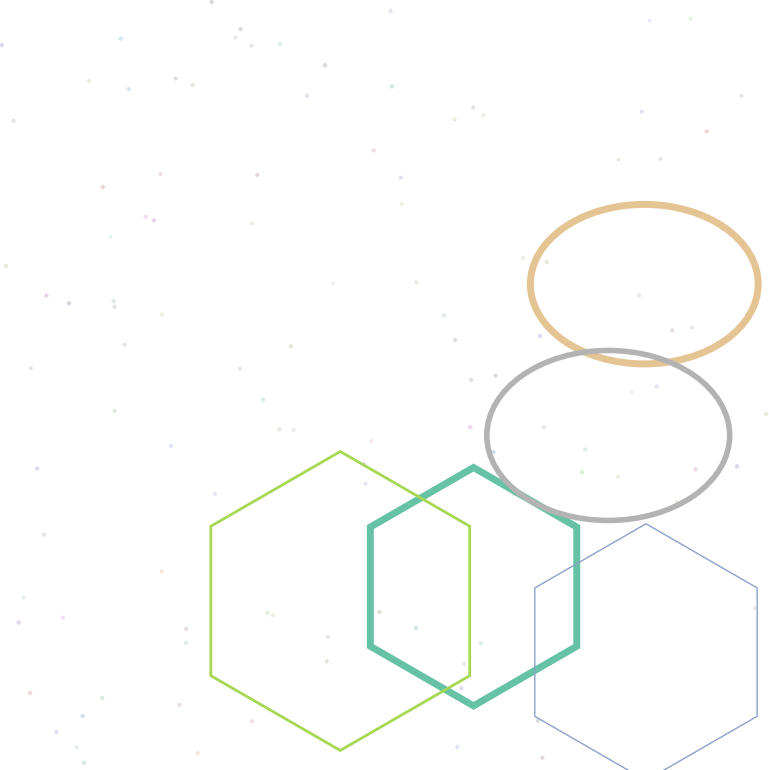[{"shape": "hexagon", "thickness": 2.5, "radius": 0.77, "center": [0.615, 0.238]}, {"shape": "hexagon", "thickness": 0.5, "radius": 0.83, "center": [0.839, 0.153]}, {"shape": "hexagon", "thickness": 1, "radius": 0.97, "center": [0.442, 0.22]}, {"shape": "oval", "thickness": 2.5, "radius": 0.74, "center": [0.837, 0.631]}, {"shape": "oval", "thickness": 2, "radius": 0.79, "center": [0.79, 0.434]}]